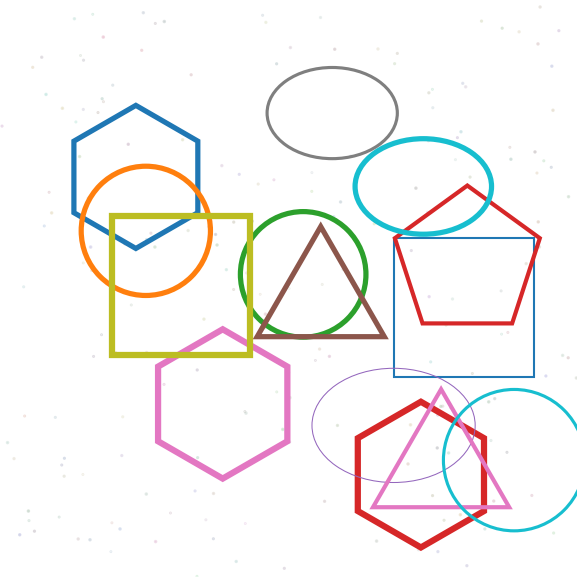[{"shape": "hexagon", "thickness": 2.5, "radius": 0.62, "center": [0.235, 0.693]}, {"shape": "square", "thickness": 1, "radius": 0.6, "center": [0.803, 0.467]}, {"shape": "circle", "thickness": 2.5, "radius": 0.56, "center": [0.253, 0.599]}, {"shape": "circle", "thickness": 2.5, "radius": 0.54, "center": [0.525, 0.524]}, {"shape": "pentagon", "thickness": 2, "radius": 0.66, "center": [0.809, 0.546]}, {"shape": "hexagon", "thickness": 3, "radius": 0.63, "center": [0.729, 0.177]}, {"shape": "oval", "thickness": 0.5, "radius": 0.71, "center": [0.682, 0.263]}, {"shape": "triangle", "thickness": 2.5, "radius": 0.64, "center": [0.555, 0.48]}, {"shape": "triangle", "thickness": 2, "radius": 0.68, "center": [0.764, 0.189]}, {"shape": "hexagon", "thickness": 3, "radius": 0.65, "center": [0.386, 0.3]}, {"shape": "oval", "thickness": 1.5, "radius": 0.56, "center": [0.575, 0.803]}, {"shape": "square", "thickness": 3, "radius": 0.6, "center": [0.313, 0.505]}, {"shape": "oval", "thickness": 2.5, "radius": 0.59, "center": [0.733, 0.676]}, {"shape": "circle", "thickness": 1.5, "radius": 0.61, "center": [0.89, 0.202]}]